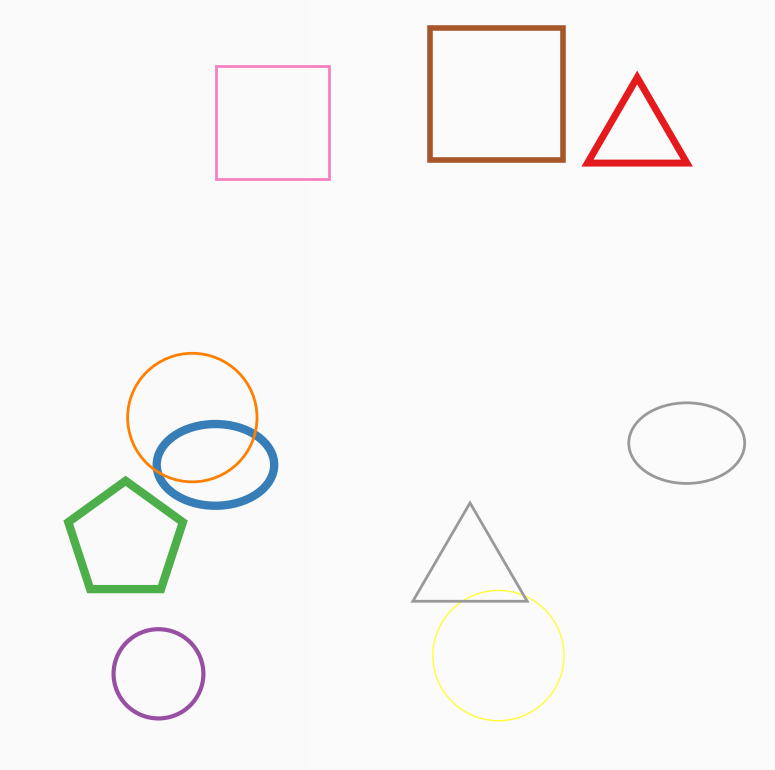[{"shape": "triangle", "thickness": 2.5, "radius": 0.37, "center": [0.822, 0.825]}, {"shape": "oval", "thickness": 3, "radius": 0.38, "center": [0.278, 0.396]}, {"shape": "pentagon", "thickness": 3, "radius": 0.39, "center": [0.162, 0.298]}, {"shape": "circle", "thickness": 1.5, "radius": 0.29, "center": [0.204, 0.125]}, {"shape": "circle", "thickness": 1, "radius": 0.42, "center": [0.248, 0.458]}, {"shape": "circle", "thickness": 0.5, "radius": 0.42, "center": [0.643, 0.149]}, {"shape": "square", "thickness": 2, "radius": 0.43, "center": [0.641, 0.878]}, {"shape": "square", "thickness": 1, "radius": 0.37, "center": [0.352, 0.841]}, {"shape": "triangle", "thickness": 1, "radius": 0.43, "center": [0.606, 0.262]}, {"shape": "oval", "thickness": 1, "radius": 0.37, "center": [0.886, 0.424]}]